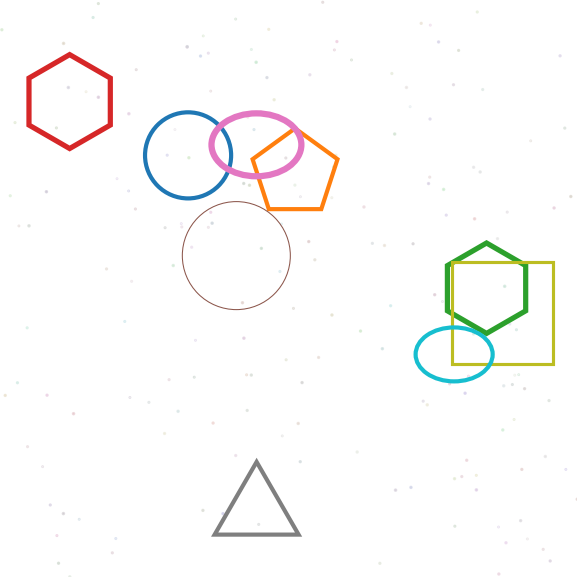[{"shape": "circle", "thickness": 2, "radius": 0.37, "center": [0.326, 0.73]}, {"shape": "pentagon", "thickness": 2, "radius": 0.39, "center": [0.511, 0.7]}, {"shape": "hexagon", "thickness": 2.5, "radius": 0.39, "center": [0.842, 0.5]}, {"shape": "hexagon", "thickness": 2.5, "radius": 0.41, "center": [0.121, 0.823]}, {"shape": "circle", "thickness": 0.5, "radius": 0.47, "center": [0.409, 0.557]}, {"shape": "oval", "thickness": 3, "radius": 0.39, "center": [0.444, 0.748]}, {"shape": "triangle", "thickness": 2, "radius": 0.42, "center": [0.444, 0.115]}, {"shape": "square", "thickness": 1.5, "radius": 0.44, "center": [0.87, 0.457]}, {"shape": "oval", "thickness": 2, "radius": 0.33, "center": [0.786, 0.385]}]